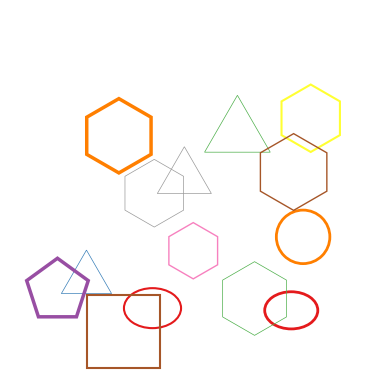[{"shape": "oval", "thickness": 1.5, "radius": 0.37, "center": [0.396, 0.2]}, {"shape": "oval", "thickness": 2, "radius": 0.34, "center": [0.757, 0.194]}, {"shape": "triangle", "thickness": 0.5, "radius": 0.38, "center": [0.225, 0.275]}, {"shape": "triangle", "thickness": 0.5, "radius": 0.49, "center": [0.617, 0.654]}, {"shape": "hexagon", "thickness": 0.5, "radius": 0.48, "center": [0.661, 0.225]}, {"shape": "pentagon", "thickness": 2.5, "radius": 0.42, "center": [0.149, 0.245]}, {"shape": "hexagon", "thickness": 2.5, "radius": 0.48, "center": [0.309, 0.647]}, {"shape": "circle", "thickness": 2, "radius": 0.35, "center": [0.787, 0.385]}, {"shape": "hexagon", "thickness": 1.5, "radius": 0.44, "center": [0.807, 0.693]}, {"shape": "square", "thickness": 1.5, "radius": 0.47, "center": [0.322, 0.138]}, {"shape": "hexagon", "thickness": 1, "radius": 0.5, "center": [0.763, 0.553]}, {"shape": "hexagon", "thickness": 1, "radius": 0.37, "center": [0.502, 0.349]}, {"shape": "hexagon", "thickness": 0.5, "radius": 0.44, "center": [0.401, 0.498]}, {"shape": "triangle", "thickness": 0.5, "radius": 0.41, "center": [0.479, 0.538]}]